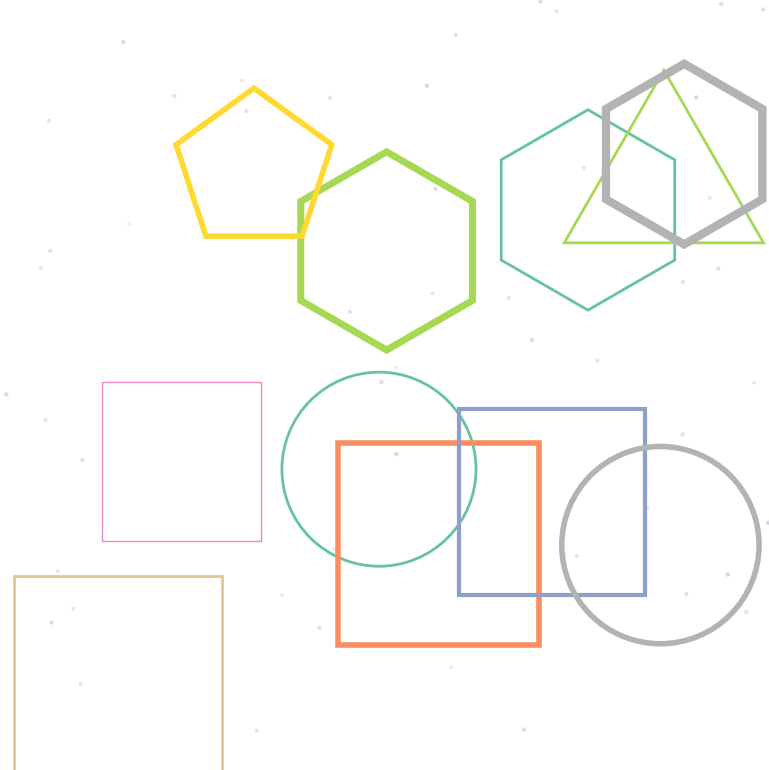[{"shape": "circle", "thickness": 1, "radius": 0.63, "center": [0.492, 0.391]}, {"shape": "hexagon", "thickness": 1, "radius": 0.65, "center": [0.764, 0.727]}, {"shape": "square", "thickness": 2, "radius": 0.66, "center": [0.569, 0.293]}, {"shape": "square", "thickness": 1.5, "radius": 0.6, "center": [0.716, 0.348]}, {"shape": "square", "thickness": 0.5, "radius": 0.52, "center": [0.236, 0.4]}, {"shape": "triangle", "thickness": 1, "radius": 0.75, "center": [0.862, 0.759]}, {"shape": "hexagon", "thickness": 2.5, "radius": 0.64, "center": [0.502, 0.674]}, {"shape": "pentagon", "thickness": 2, "radius": 0.53, "center": [0.33, 0.779]}, {"shape": "square", "thickness": 1, "radius": 0.67, "center": [0.153, 0.117]}, {"shape": "hexagon", "thickness": 3, "radius": 0.59, "center": [0.889, 0.8]}, {"shape": "circle", "thickness": 2, "radius": 0.64, "center": [0.858, 0.292]}]